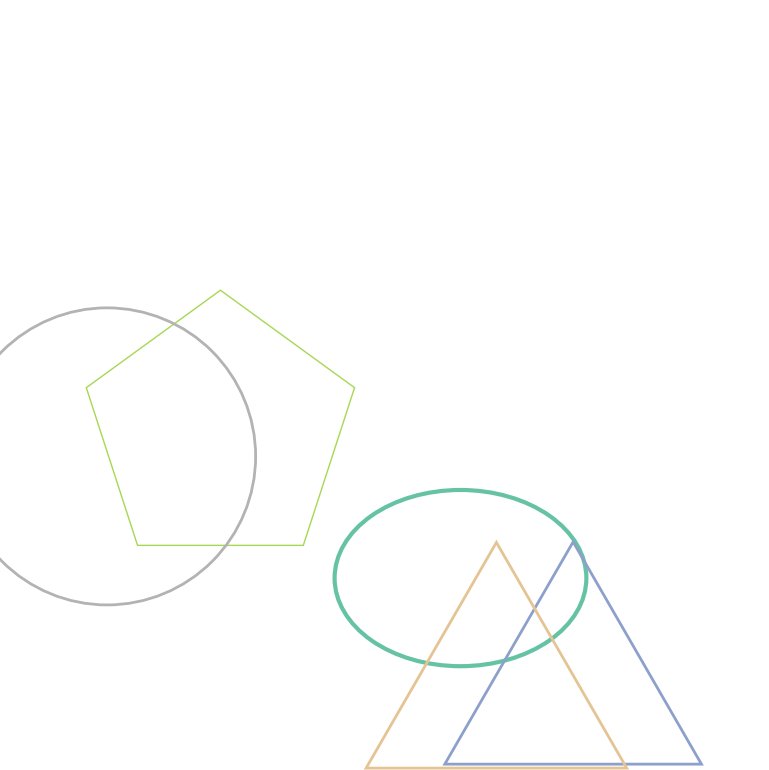[{"shape": "oval", "thickness": 1.5, "radius": 0.82, "center": [0.598, 0.249]}, {"shape": "triangle", "thickness": 1, "radius": 0.96, "center": [0.744, 0.104]}, {"shape": "pentagon", "thickness": 0.5, "radius": 0.92, "center": [0.286, 0.44]}, {"shape": "triangle", "thickness": 1, "radius": 0.98, "center": [0.645, 0.1]}, {"shape": "circle", "thickness": 1, "radius": 0.96, "center": [0.139, 0.407]}]